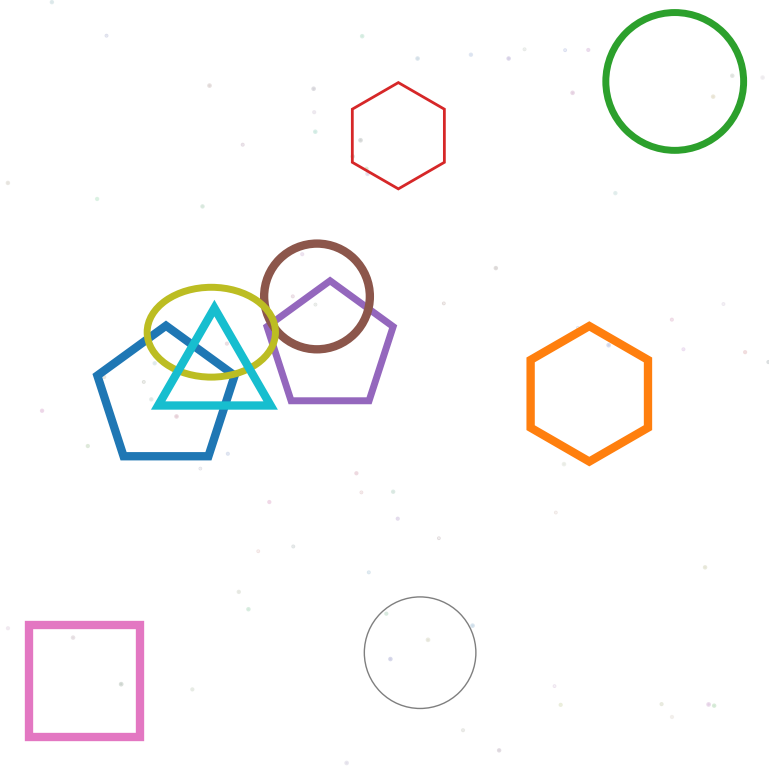[{"shape": "pentagon", "thickness": 3, "radius": 0.47, "center": [0.216, 0.483]}, {"shape": "hexagon", "thickness": 3, "radius": 0.44, "center": [0.765, 0.489]}, {"shape": "circle", "thickness": 2.5, "radius": 0.45, "center": [0.876, 0.894]}, {"shape": "hexagon", "thickness": 1, "radius": 0.35, "center": [0.517, 0.824]}, {"shape": "pentagon", "thickness": 2.5, "radius": 0.43, "center": [0.429, 0.549]}, {"shape": "circle", "thickness": 3, "radius": 0.34, "center": [0.412, 0.615]}, {"shape": "square", "thickness": 3, "radius": 0.36, "center": [0.11, 0.116]}, {"shape": "circle", "thickness": 0.5, "radius": 0.36, "center": [0.546, 0.152]}, {"shape": "oval", "thickness": 2.5, "radius": 0.42, "center": [0.274, 0.569]}, {"shape": "triangle", "thickness": 3, "radius": 0.42, "center": [0.278, 0.516]}]